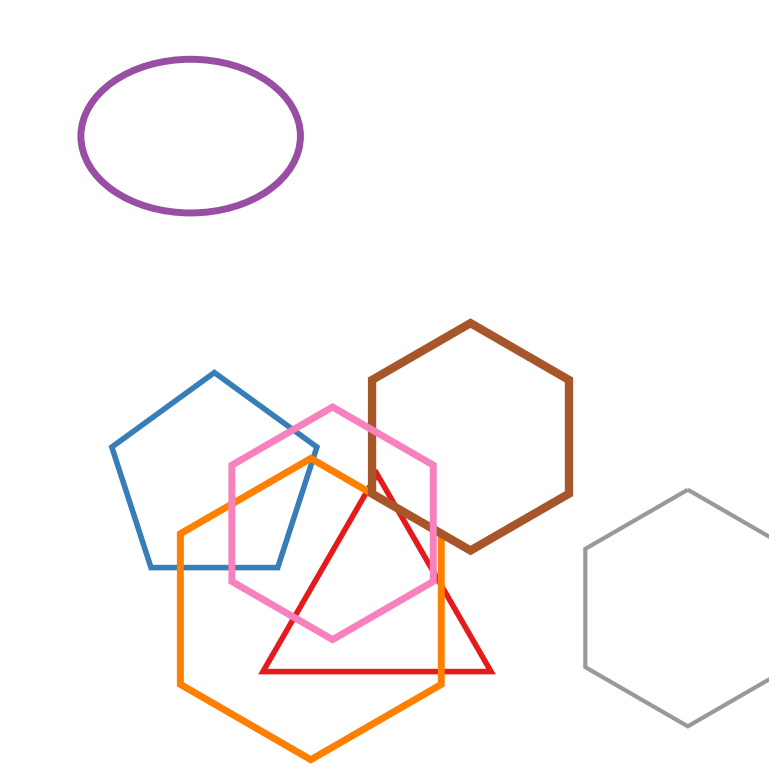[{"shape": "triangle", "thickness": 2, "radius": 0.86, "center": [0.49, 0.213]}, {"shape": "pentagon", "thickness": 2, "radius": 0.7, "center": [0.278, 0.376]}, {"shape": "oval", "thickness": 2.5, "radius": 0.71, "center": [0.248, 0.823]}, {"shape": "hexagon", "thickness": 2.5, "radius": 0.98, "center": [0.404, 0.209]}, {"shape": "hexagon", "thickness": 3, "radius": 0.74, "center": [0.611, 0.433]}, {"shape": "hexagon", "thickness": 2.5, "radius": 0.76, "center": [0.432, 0.32]}, {"shape": "hexagon", "thickness": 1.5, "radius": 0.77, "center": [0.893, 0.21]}]